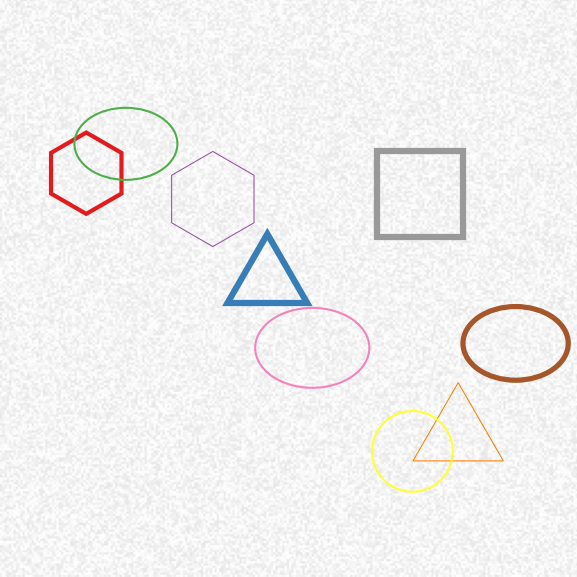[{"shape": "hexagon", "thickness": 2, "radius": 0.35, "center": [0.149, 0.699]}, {"shape": "triangle", "thickness": 3, "radius": 0.4, "center": [0.463, 0.514]}, {"shape": "oval", "thickness": 1, "radius": 0.45, "center": [0.218, 0.75]}, {"shape": "hexagon", "thickness": 0.5, "radius": 0.41, "center": [0.369, 0.655]}, {"shape": "triangle", "thickness": 0.5, "radius": 0.45, "center": [0.793, 0.246]}, {"shape": "circle", "thickness": 1, "radius": 0.35, "center": [0.714, 0.218]}, {"shape": "oval", "thickness": 2.5, "radius": 0.46, "center": [0.893, 0.405]}, {"shape": "oval", "thickness": 1, "radius": 0.49, "center": [0.541, 0.397]}, {"shape": "square", "thickness": 3, "radius": 0.38, "center": [0.727, 0.663]}]